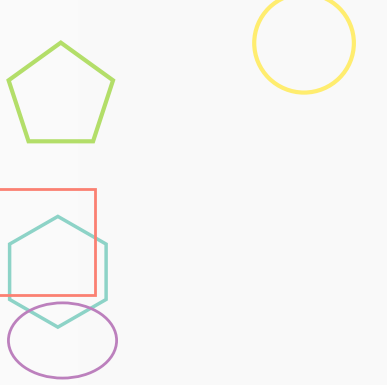[{"shape": "hexagon", "thickness": 2.5, "radius": 0.72, "center": [0.149, 0.294]}, {"shape": "square", "thickness": 2, "radius": 0.69, "center": [0.107, 0.372]}, {"shape": "pentagon", "thickness": 3, "radius": 0.71, "center": [0.157, 0.748]}, {"shape": "oval", "thickness": 2, "radius": 0.7, "center": [0.161, 0.116]}, {"shape": "circle", "thickness": 3, "radius": 0.64, "center": [0.785, 0.888]}]